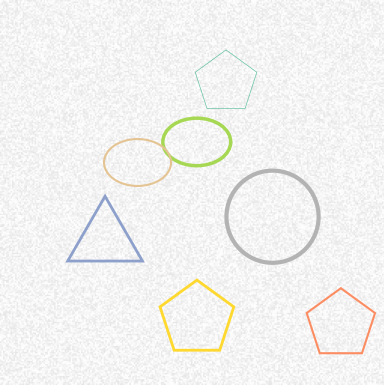[{"shape": "pentagon", "thickness": 0.5, "radius": 0.42, "center": [0.587, 0.786]}, {"shape": "pentagon", "thickness": 1.5, "radius": 0.47, "center": [0.885, 0.158]}, {"shape": "triangle", "thickness": 2, "radius": 0.56, "center": [0.273, 0.378]}, {"shape": "oval", "thickness": 2.5, "radius": 0.44, "center": [0.511, 0.631]}, {"shape": "pentagon", "thickness": 2, "radius": 0.5, "center": [0.512, 0.172]}, {"shape": "oval", "thickness": 1.5, "radius": 0.44, "center": [0.357, 0.578]}, {"shape": "circle", "thickness": 3, "radius": 0.6, "center": [0.708, 0.437]}]